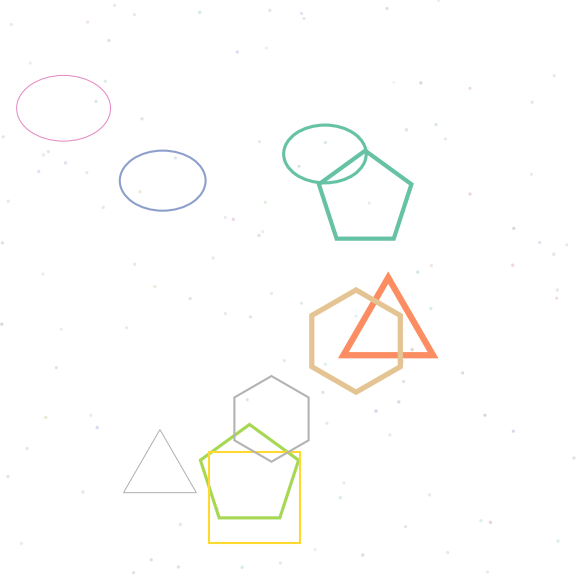[{"shape": "oval", "thickness": 1.5, "radius": 0.36, "center": [0.563, 0.733]}, {"shape": "pentagon", "thickness": 2, "radius": 0.42, "center": [0.632, 0.654]}, {"shape": "triangle", "thickness": 3, "radius": 0.45, "center": [0.672, 0.429]}, {"shape": "oval", "thickness": 1, "radius": 0.37, "center": [0.282, 0.686]}, {"shape": "oval", "thickness": 0.5, "radius": 0.41, "center": [0.11, 0.812]}, {"shape": "pentagon", "thickness": 1.5, "radius": 0.45, "center": [0.432, 0.175]}, {"shape": "square", "thickness": 1, "radius": 0.39, "center": [0.441, 0.137]}, {"shape": "hexagon", "thickness": 2.5, "radius": 0.44, "center": [0.617, 0.408]}, {"shape": "hexagon", "thickness": 1, "radius": 0.37, "center": [0.47, 0.274]}, {"shape": "triangle", "thickness": 0.5, "radius": 0.36, "center": [0.277, 0.182]}]